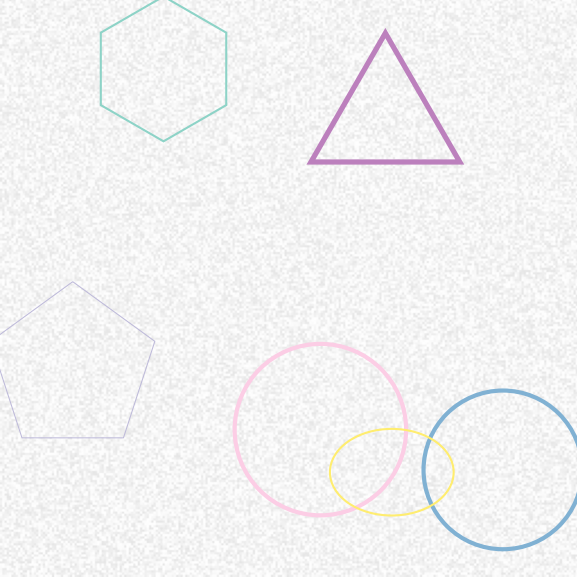[{"shape": "hexagon", "thickness": 1, "radius": 0.63, "center": [0.283, 0.88]}, {"shape": "pentagon", "thickness": 0.5, "radius": 0.75, "center": [0.126, 0.362]}, {"shape": "circle", "thickness": 2, "radius": 0.69, "center": [0.871, 0.185]}, {"shape": "circle", "thickness": 2, "radius": 0.74, "center": [0.555, 0.255]}, {"shape": "triangle", "thickness": 2.5, "radius": 0.74, "center": [0.667, 0.793]}, {"shape": "oval", "thickness": 1, "radius": 0.54, "center": [0.678, 0.181]}]